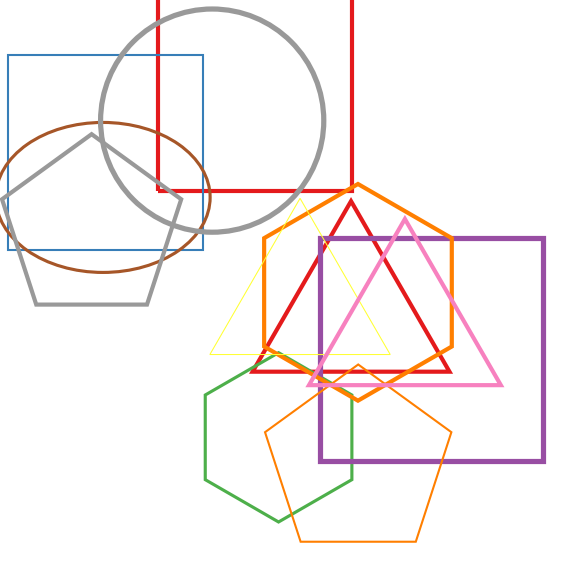[{"shape": "triangle", "thickness": 2, "radius": 0.98, "center": [0.608, 0.454]}, {"shape": "square", "thickness": 2, "radius": 0.84, "center": [0.441, 0.836]}, {"shape": "square", "thickness": 1, "radius": 0.84, "center": [0.183, 0.735]}, {"shape": "hexagon", "thickness": 1.5, "radius": 0.73, "center": [0.482, 0.242]}, {"shape": "square", "thickness": 2.5, "radius": 0.96, "center": [0.747, 0.394]}, {"shape": "hexagon", "thickness": 2, "radius": 0.94, "center": [0.62, 0.493]}, {"shape": "pentagon", "thickness": 1, "radius": 0.85, "center": [0.62, 0.198]}, {"shape": "triangle", "thickness": 0.5, "radius": 0.9, "center": [0.52, 0.475]}, {"shape": "oval", "thickness": 1.5, "radius": 0.93, "center": [0.178, 0.657]}, {"shape": "triangle", "thickness": 2, "radius": 0.96, "center": [0.701, 0.428]}, {"shape": "pentagon", "thickness": 2, "radius": 0.82, "center": [0.159, 0.604]}, {"shape": "circle", "thickness": 2.5, "radius": 0.97, "center": [0.367, 0.79]}]